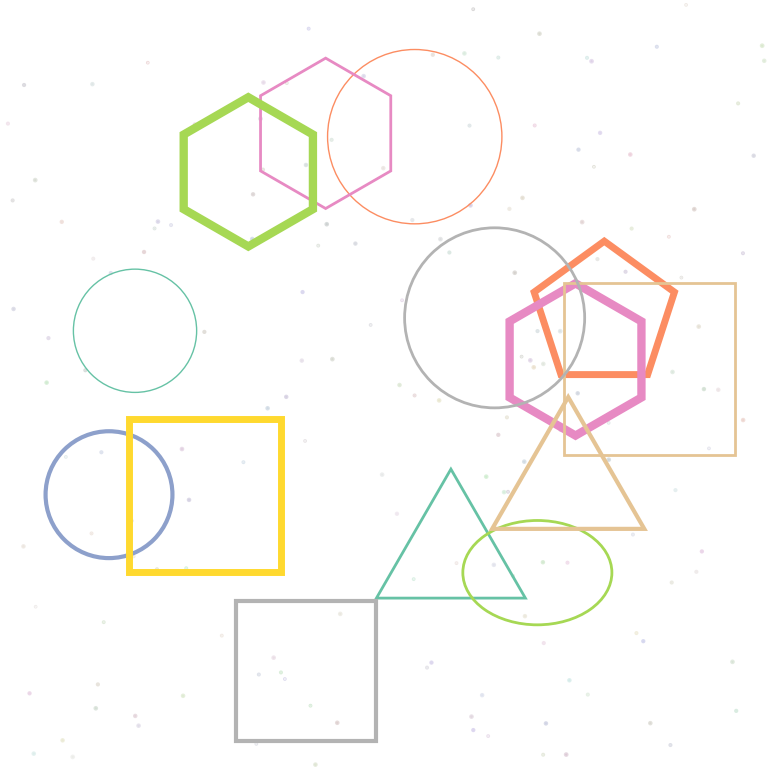[{"shape": "triangle", "thickness": 1, "radius": 0.56, "center": [0.586, 0.279]}, {"shape": "circle", "thickness": 0.5, "radius": 0.4, "center": [0.175, 0.57]}, {"shape": "circle", "thickness": 0.5, "radius": 0.57, "center": [0.539, 0.823]}, {"shape": "pentagon", "thickness": 2.5, "radius": 0.48, "center": [0.785, 0.591]}, {"shape": "circle", "thickness": 1.5, "radius": 0.41, "center": [0.142, 0.358]}, {"shape": "hexagon", "thickness": 1, "radius": 0.49, "center": [0.423, 0.827]}, {"shape": "hexagon", "thickness": 3, "radius": 0.49, "center": [0.747, 0.533]}, {"shape": "oval", "thickness": 1, "radius": 0.48, "center": [0.698, 0.256]}, {"shape": "hexagon", "thickness": 3, "radius": 0.48, "center": [0.322, 0.777]}, {"shape": "square", "thickness": 2.5, "radius": 0.5, "center": [0.266, 0.357]}, {"shape": "square", "thickness": 1, "radius": 0.56, "center": [0.844, 0.52]}, {"shape": "triangle", "thickness": 1.5, "radius": 0.57, "center": [0.738, 0.37]}, {"shape": "circle", "thickness": 1, "radius": 0.58, "center": [0.642, 0.587]}, {"shape": "square", "thickness": 1.5, "radius": 0.46, "center": [0.397, 0.129]}]